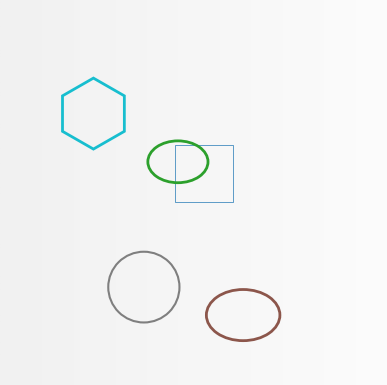[{"shape": "square", "thickness": 0.5, "radius": 0.37, "center": [0.527, 0.549]}, {"shape": "oval", "thickness": 2, "radius": 0.39, "center": [0.459, 0.58]}, {"shape": "oval", "thickness": 2, "radius": 0.47, "center": [0.627, 0.182]}, {"shape": "circle", "thickness": 1.5, "radius": 0.46, "center": [0.371, 0.254]}, {"shape": "hexagon", "thickness": 2, "radius": 0.46, "center": [0.241, 0.705]}]